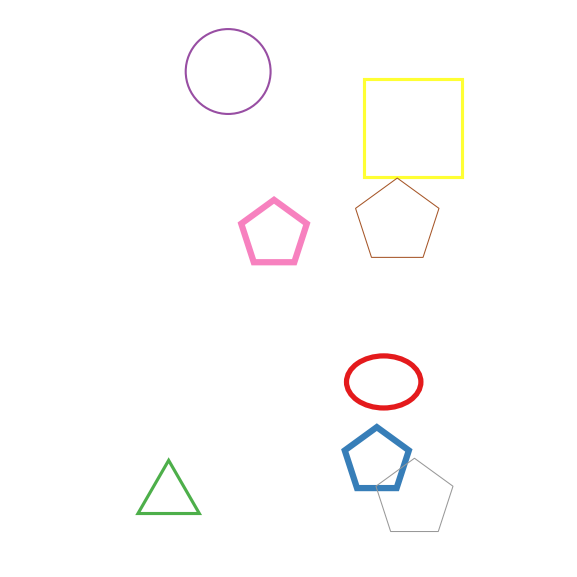[{"shape": "oval", "thickness": 2.5, "radius": 0.32, "center": [0.664, 0.338]}, {"shape": "pentagon", "thickness": 3, "radius": 0.29, "center": [0.652, 0.201]}, {"shape": "triangle", "thickness": 1.5, "radius": 0.31, "center": [0.292, 0.141]}, {"shape": "circle", "thickness": 1, "radius": 0.37, "center": [0.395, 0.875]}, {"shape": "square", "thickness": 1.5, "radius": 0.42, "center": [0.715, 0.778]}, {"shape": "pentagon", "thickness": 0.5, "radius": 0.38, "center": [0.688, 0.615]}, {"shape": "pentagon", "thickness": 3, "radius": 0.3, "center": [0.475, 0.593]}, {"shape": "pentagon", "thickness": 0.5, "radius": 0.35, "center": [0.718, 0.135]}]